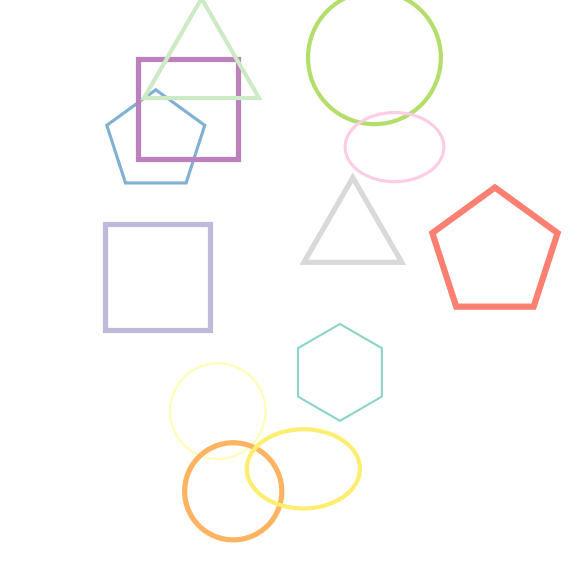[{"shape": "hexagon", "thickness": 1, "radius": 0.42, "center": [0.589, 0.354]}, {"shape": "circle", "thickness": 1, "radius": 0.41, "center": [0.377, 0.287]}, {"shape": "square", "thickness": 2.5, "radius": 0.46, "center": [0.273, 0.519]}, {"shape": "pentagon", "thickness": 3, "radius": 0.57, "center": [0.857, 0.56]}, {"shape": "pentagon", "thickness": 1.5, "radius": 0.45, "center": [0.27, 0.754]}, {"shape": "circle", "thickness": 2.5, "radius": 0.42, "center": [0.404, 0.148]}, {"shape": "circle", "thickness": 2, "radius": 0.58, "center": [0.648, 0.899]}, {"shape": "oval", "thickness": 1.5, "radius": 0.43, "center": [0.683, 0.744]}, {"shape": "triangle", "thickness": 2.5, "radius": 0.49, "center": [0.611, 0.594]}, {"shape": "square", "thickness": 2.5, "radius": 0.43, "center": [0.326, 0.811]}, {"shape": "triangle", "thickness": 2, "radius": 0.58, "center": [0.349, 0.887]}, {"shape": "oval", "thickness": 2, "radius": 0.49, "center": [0.525, 0.187]}]